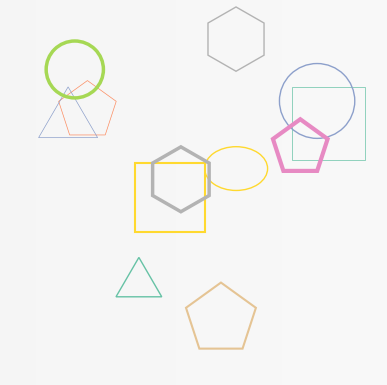[{"shape": "square", "thickness": 0.5, "radius": 0.47, "center": [0.847, 0.679]}, {"shape": "triangle", "thickness": 1, "radius": 0.34, "center": [0.358, 0.263]}, {"shape": "pentagon", "thickness": 0.5, "radius": 0.39, "center": [0.226, 0.713]}, {"shape": "triangle", "thickness": 0.5, "radius": 0.44, "center": [0.176, 0.686]}, {"shape": "circle", "thickness": 1, "radius": 0.49, "center": [0.818, 0.738]}, {"shape": "pentagon", "thickness": 3, "radius": 0.37, "center": [0.775, 0.616]}, {"shape": "circle", "thickness": 2.5, "radius": 0.37, "center": [0.193, 0.82]}, {"shape": "oval", "thickness": 1, "radius": 0.41, "center": [0.609, 0.562]}, {"shape": "square", "thickness": 1.5, "radius": 0.45, "center": [0.439, 0.486]}, {"shape": "pentagon", "thickness": 1.5, "radius": 0.47, "center": [0.57, 0.171]}, {"shape": "hexagon", "thickness": 1, "radius": 0.42, "center": [0.609, 0.898]}, {"shape": "hexagon", "thickness": 2.5, "radius": 0.42, "center": [0.467, 0.534]}]